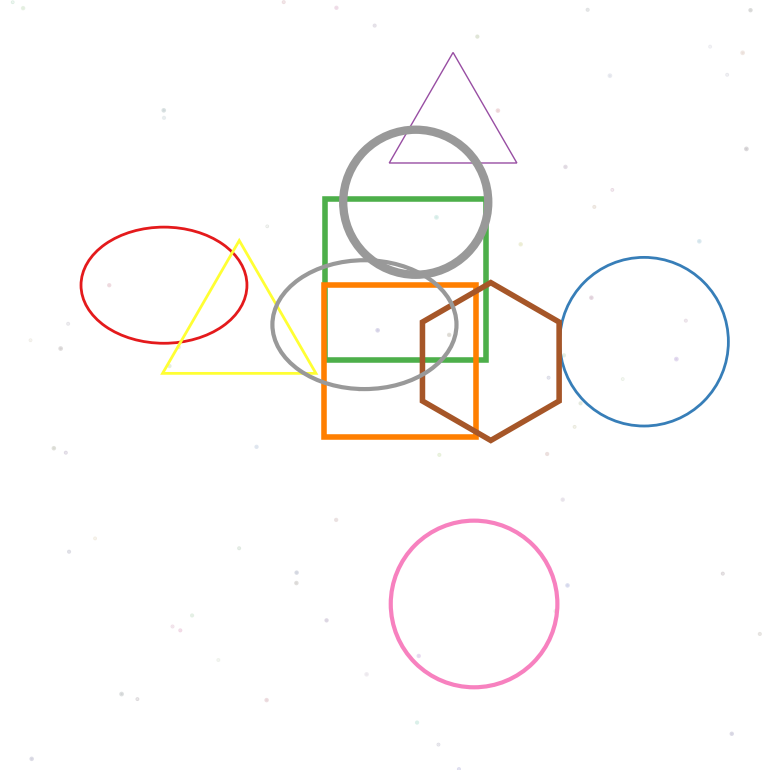[{"shape": "oval", "thickness": 1, "radius": 0.54, "center": [0.213, 0.63]}, {"shape": "circle", "thickness": 1, "radius": 0.55, "center": [0.836, 0.556]}, {"shape": "square", "thickness": 2, "radius": 0.52, "center": [0.527, 0.637]}, {"shape": "triangle", "thickness": 0.5, "radius": 0.48, "center": [0.588, 0.836]}, {"shape": "square", "thickness": 2, "radius": 0.49, "center": [0.519, 0.531]}, {"shape": "triangle", "thickness": 1, "radius": 0.58, "center": [0.311, 0.573]}, {"shape": "hexagon", "thickness": 2, "radius": 0.51, "center": [0.637, 0.53]}, {"shape": "circle", "thickness": 1.5, "radius": 0.54, "center": [0.616, 0.216]}, {"shape": "oval", "thickness": 1.5, "radius": 0.6, "center": [0.473, 0.578]}, {"shape": "circle", "thickness": 3, "radius": 0.47, "center": [0.54, 0.737]}]